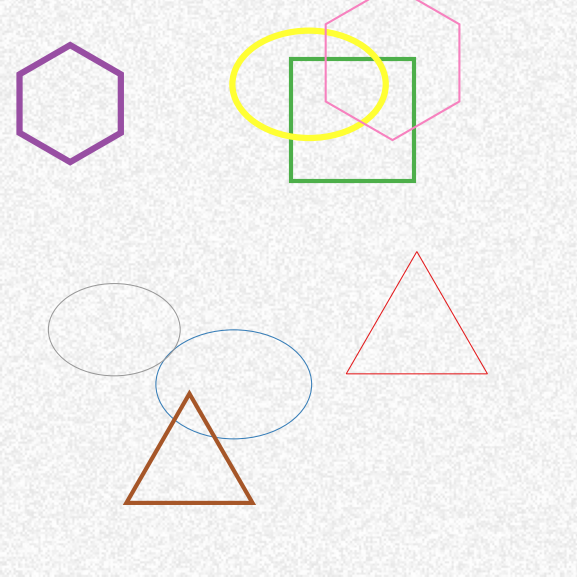[{"shape": "triangle", "thickness": 0.5, "radius": 0.71, "center": [0.722, 0.422]}, {"shape": "oval", "thickness": 0.5, "radius": 0.67, "center": [0.405, 0.334]}, {"shape": "square", "thickness": 2, "radius": 0.53, "center": [0.61, 0.791]}, {"shape": "hexagon", "thickness": 3, "radius": 0.51, "center": [0.122, 0.82]}, {"shape": "oval", "thickness": 3, "radius": 0.66, "center": [0.535, 0.853]}, {"shape": "triangle", "thickness": 2, "radius": 0.63, "center": [0.328, 0.191]}, {"shape": "hexagon", "thickness": 1, "radius": 0.67, "center": [0.68, 0.89]}, {"shape": "oval", "thickness": 0.5, "radius": 0.57, "center": [0.198, 0.428]}]